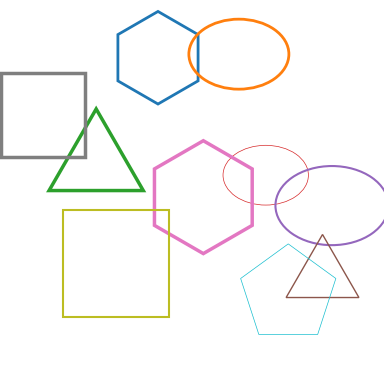[{"shape": "hexagon", "thickness": 2, "radius": 0.6, "center": [0.41, 0.85]}, {"shape": "oval", "thickness": 2, "radius": 0.65, "center": [0.62, 0.859]}, {"shape": "triangle", "thickness": 2.5, "radius": 0.71, "center": [0.25, 0.576]}, {"shape": "oval", "thickness": 0.5, "radius": 0.55, "center": [0.69, 0.545]}, {"shape": "oval", "thickness": 1.5, "radius": 0.73, "center": [0.862, 0.466]}, {"shape": "triangle", "thickness": 1, "radius": 0.55, "center": [0.838, 0.282]}, {"shape": "hexagon", "thickness": 2.5, "radius": 0.73, "center": [0.528, 0.488]}, {"shape": "square", "thickness": 2.5, "radius": 0.54, "center": [0.112, 0.702]}, {"shape": "square", "thickness": 1.5, "radius": 0.69, "center": [0.301, 0.316]}, {"shape": "pentagon", "thickness": 0.5, "radius": 0.65, "center": [0.749, 0.236]}]